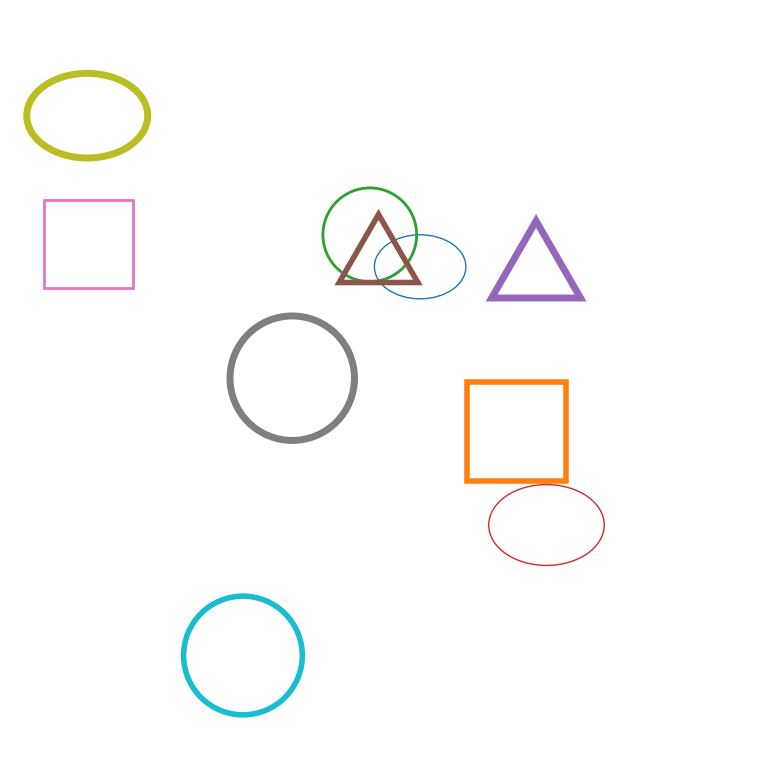[{"shape": "oval", "thickness": 0.5, "radius": 0.3, "center": [0.546, 0.654]}, {"shape": "square", "thickness": 2, "radius": 0.32, "center": [0.67, 0.44]}, {"shape": "circle", "thickness": 1, "radius": 0.3, "center": [0.48, 0.695]}, {"shape": "oval", "thickness": 0.5, "radius": 0.38, "center": [0.71, 0.318]}, {"shape": "triangle", "thickness": 2.5, "radius": 0.33, "center": [0.696, 0.646]}, {"shape": "triangle", "thickness": 2, "radius": 0.29, "center": [0.492, 0.663]}, {"shape": "square", "thickness": 1, "radius": 0.29, "center": [0.115, 0.683]}, {"shape": "circle", "thickness": 2.5, "radius": 0.4, "center": [0.38, 0.509]}, {"shape": "oval", "thickness": 2.5, "radius": 0.39, "center": [0.113, 0.85]}, {"shape": "circle", "thickness": 2, "radius": 0.39, "center": [0.316, 0.149]}]